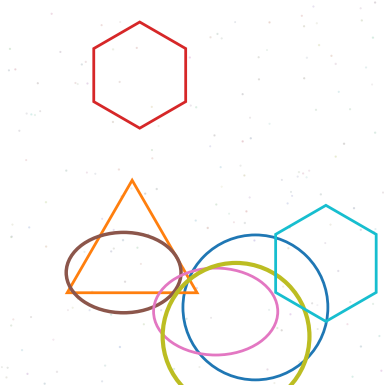[{"shape": "circle", "thickness": 2, "radius": 0.94, "center": [0.663, 0.202]}, {"shape": "triangle", "thickness": 2, "radius": 0.97, "center": [0.343, 0.337]}, {"shape": "hexagon", "thickness": 2, "radius": 0.69, "center": [0.363, 0.805]}, {"shape": "oval", "thickness": 2.5, "radius": 0.75, "center": [0.321, 0.292]}, {"shape": "oval", "thickness": 2, "radius": 0.81, "center": [0.56, 0.191]}, {"shape": "circle", "thickness": 3, "radius": 0.95, "center": [0.613, 0.126]}, {"shape": "hexagon", "thickness": 2, "radius": 0.75, "center": [0.847, 0.316]}]